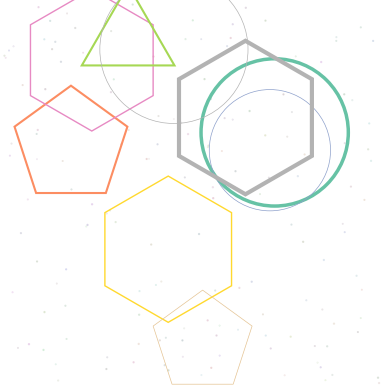[{"shape": "circle", "thickness": 2.5, "radius": 0.96, "center": [0.713, 0.656]}, {"shape": "pentagon", "thickness": 1.5, "radius": 0.77, "center": [0.184, 0.623]}, {"shape": "circle", "thickness": 0.5, "radius": 0.79, "center": [0.701, 0.61]}, {"shape": "hexagon", "thickness": 1, "radius": 0.92, "center": [0.238, 0.844]}, {"shape": "triangle", "thickness": 1.5, "radius": 0.69, "center": [0.333, 0.899]}, {"shape": "hexagon", "thickness": 1, "radius": 0.95, "center": [0.437, 0.353]}, {"shape": "pentagon", "thickness": 0.5, "radius": 0.68, "center": [0.526, 0.111]}, {"shape": "circle", "thickness": 0.5, "radius": 0.96, "center": [0.452, 0.872]}, {"shape": "hexagon", "thickness": 3, "radius": 1.0, "center": [0.638, 0.695]}]